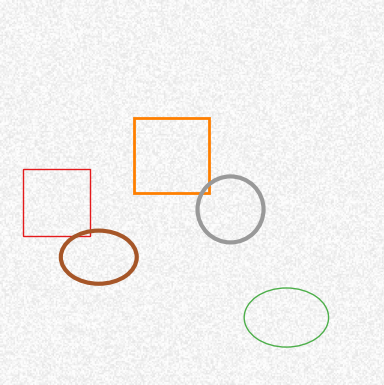[{"shape": "square", "thickness": 1, "radius": 0.44, "center": [0.146, 0.473]}, {"shape": "oval", "thickness": 1, "radius": 0.55, "center": [0.744, 0.175]}, {"shape": "square", "thickness": 2, "radius": 0.49, "center": [0.445, 0.595]}, {"shape": "oval", "thickness": 3, "radius": 0.49, "center": [0.257, 0.332]}, {"shape": "circle", "thickness": 3, "radius": 0.43, "center": [0.599, 0.456]}]